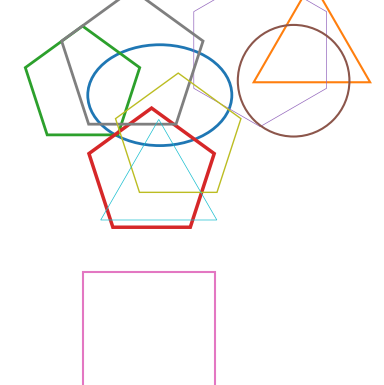[{"shape": "oval", "thickness": 2, "radius": 0.94, "center": [0.415, 0.753]}, {"shape": "triangle", "thickness": 1.5, "radius": 0.87, "center": [0.81, 0.874]}, {"shape": "pentagon", "thickness": 2, "radius": 0.78, "center": [0.214, 0.776]}, {"shape": "pentagon", "thickness": 2.5, "radius": 0.86, "center": [0.394, 0.548]}, {"shape": "hexagon", "thickness": 0.5, "radius": 1.0, "center": [0.676, 0.87]}, {"shape": "circle", "thickness": 1.5, "radius": 0.72, "center": [0.763, 0.79]}, {"shape": "square", "thickness": 1.5, "radius": 0.86, "center": [0.387, 0.123]}, {"shape": "pentagon", "thickness": 2, "radius": 0.97, "center": [0.344, 0.834]}, {"shape": "pentagon", "thickness": 1, "radius": 0.86, "center": [0.463, 0.639]}, {"shape": "triangle", "thickness": 0.5, "radius": 0.87, "center": [0.412, 0.516]}]